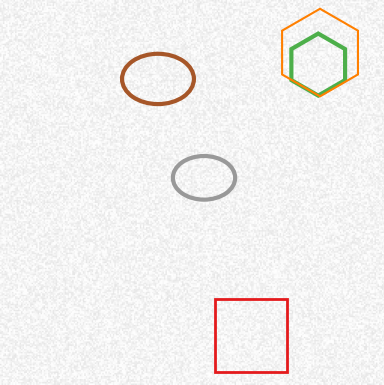[{"shape": "square", "thickness": 2, "radius": 0.47, "center": [0.652, 0.129]}, {"shape": "hexagon", "thickness": 3, "radius": 0.4, "center": [0.827, 0.832]}, {"shape": "hexagon", "thickness": 1.5, "radius": 0.57, "center": [0.831, 0.863]}, {"shape": "oval", "thickness": 3, "radius": 0.47, "center": [0.41, 0.795]}, {"shape": "oval", "thickness": 3, "radius": 0.4, "center": [0.53, 0.538]}]